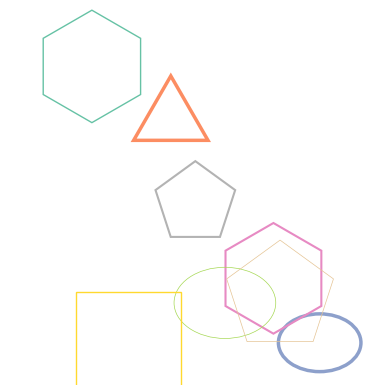[{"shape": "hexagon", "thickness": 1, "radius": 0.73, "center": [0.239, 0.827]}, {"shape": "triangle", "thickness": 2.5, "radius": 0.56, "center": [0.444, 0.691]}, {"shape": "oval", "thickness": 2.5, "radius": 0.54, "center": [0.83, 0.11]}, {"shape": "hexagon", "thickness": 1.5, "radius": 0.72, "center": [0.71, 0.277]}, {"shape": "oval", "thickness": 0.5, "radius": 0.66, "center": [0.584, 0.213]}, {"shape": "square", "thickness": 1, "radius": 0.68, "center": [0.334, 0.106]}, {"shape": "pentagon", "thickness": 0.5, "radius": 0.73, "center": [0.727, 0.231]}, {"shape": "pentagon", "thickness": 1.5, "radius": 0.54, "center": [0.507, 0.473]}]